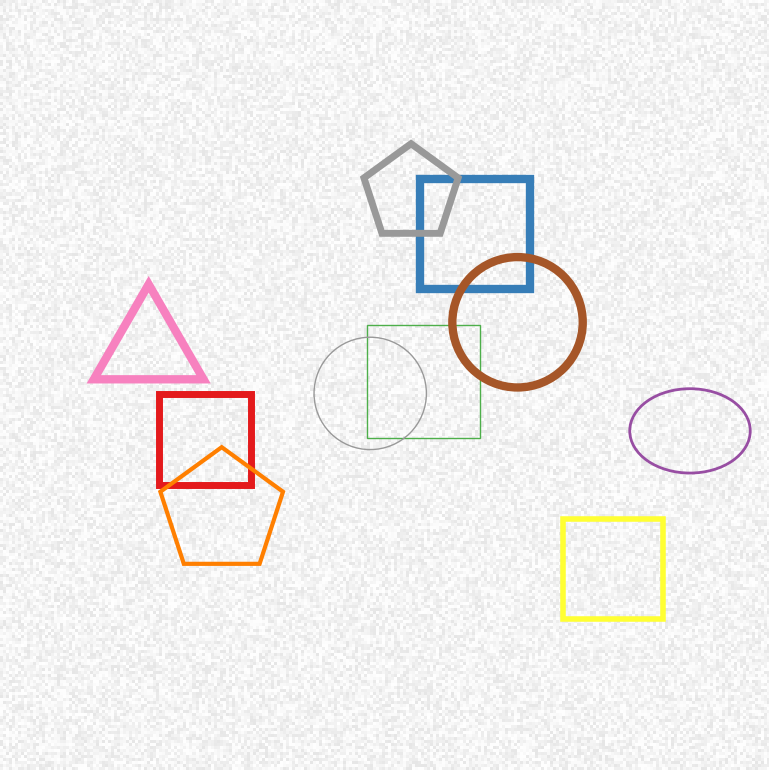[{"shape": "square", "thickness": 2.5, "radius": 0.3, "center": [0.266, 0.429]}, {"shape": "square", "thickness": 3, "radius": 0.36, "center": [0.617, 0.696]}, {"shape": "square", "thickness": 0.5, "radius": 0.37, "center": [0.55, 0.505]}, {"shape": "oval", "thickness": 1, "radius": 0.39, "center": [0.896, 0.44]}, {"shape": "pentagon", "thickness": 1.5, "radius": 0.42, "center": [0.288, 0.336]}, {"shape": "square", "thickness": 2, "radius": 0.33, "center": [0.796, 0.261]}, {"shape": "circle", "thickness": 3, "radius": 0.42, "center": [0.672, 0.581]}, {"shape": "triangle", "thickness": 3, "radius": 0.41, "center": [0.193, 0.549]}, {"shape": "circle", "thickness": 0.5, "radius": 0.36, "center": [0.481, 0.489]}, {"shape": "pentagon", "thickness": 2.5, "radius": 0.32, "center": [0.534, 0.749]}]